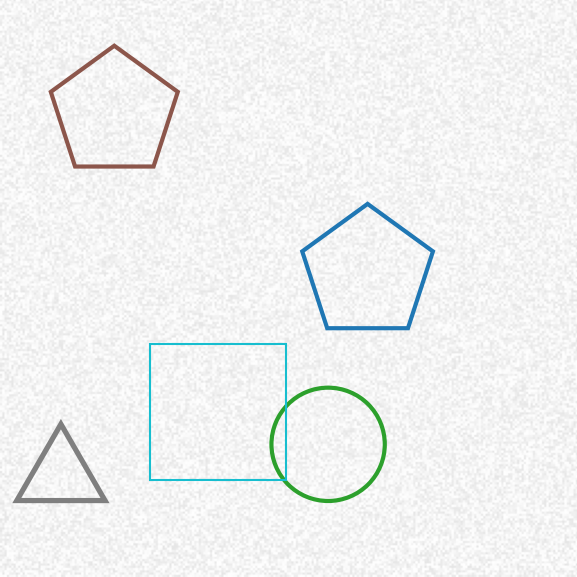[{"shape": "pentagon", "thickness": 2, "radius": 0.59, "center": [0.637, 0.527]}, {"shape": "circle", "thickness": 2, "radius": 0.49, "center": [0.568, 0.23]}, {"shape": "pentagon", "thickness": 2, "radius": 0.58, "center": [0.198, 0.804]}, {"shape": "triangle", "thickness": 2.5, "radius": 0.44, "center": [0.105, 0.176]}, {"shape": "square", "thickness": 1, "radius": 0.59, "center": [0.378, 0.286]}]